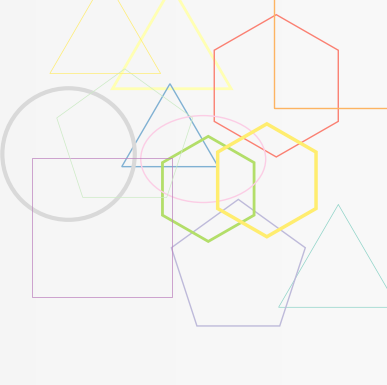[{"shape": "triangle", "thickness": 0.5, "radius": 0.89, "center": [0.873, 0.291]}, {"shape": "triangle", "thickness": 2, "radius": 0.88, "center": [0.443, 0.858]}, {"shape": "pentagon", "thickness": 1, "radius": 0.91, "center": [0.615, 0.3]}, {"shape": "hexagon", "thickness": 1, "radius": 0.92, "center": [0.713, 0.777]}, {"shape": "triangle", "thickness": 1, "radius": 0.72, "center": [0.439, 0.639]}, {"shape": "square", "thickness": 1, "radius": 0.78, "center": [0.865, 0.875]}, {"shape": "hexagon", "thickness": 2, "radius": 0.68, "center": [0.537, 0.509]}, {"shape": "oval", "thickness": 1, "radius": 0.81, "center": [0.524, 0.587]}, {"shape": "circle", "thickness": 3, "radius": 0.85, "center": [0.177, 0.6]}, {"shape": "square", "thickness": 0.5, "radius": 0.91, "center": [0.263, 0.41]}, {"shape": "pentagon", "thickness": 0.5, "radius": 0.92, "center": [0.322, 0.637]}, {"shape": "hexagon", "thickness": 2.5, "radius": 0.73, "center": [0.689, 0.532]}, {"shape": "triangle", "thickness": 0.5, "radius": 0.83, "center": [0.272, 0.891]}]